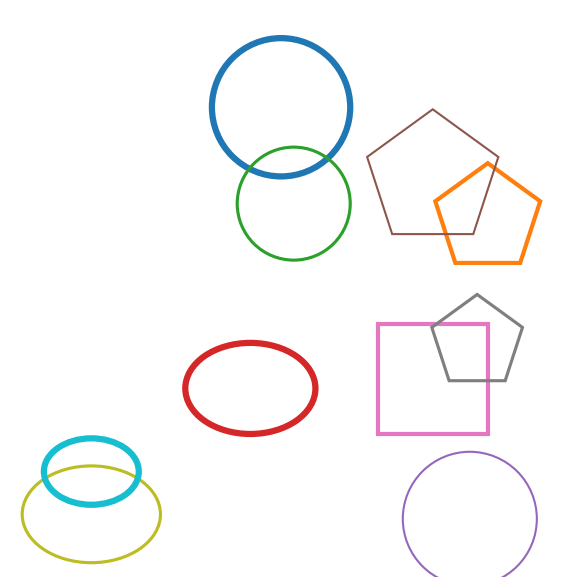[{"shape": "circle", "thickness": 3, "radius": 0.6, "center": [0.487, 0.813]}, {"shape": "pentagon", "thickness": 2, "radius": 0.48, "center": [0.845, 0.621]}, {"shape": "circle", "thickness": 1.5, "radius": 0.49, "center": [0.509, 0.647]}, {"shape": "oval", "thickness": 3, "radius": 0.56, "center": [0.434, 0.327]}, {"shape": "circle", "thickness": 1, "radius": 0.58, "center": [0.814, 0.101]}, {"shape": "pentagon", "thickness": 1, "radius": 0.6, "center": [0.749, 0.69]}, {"shape": "square", "thickness": 2, "radius": 0.48, "center": [0.75, 0.342]}, {"shape": "pentagon", "thickness": 1.5, "radius": 0.41, "center": [0.826, 0.407]}, {"shape": "oval", "thickness": 1.5, "radius": 0.6, "center": [0.158, 0.109]}, {"shape": "oval", "thickness": 3, "radius": 0.41, "center": [0.158, 0.183]}]